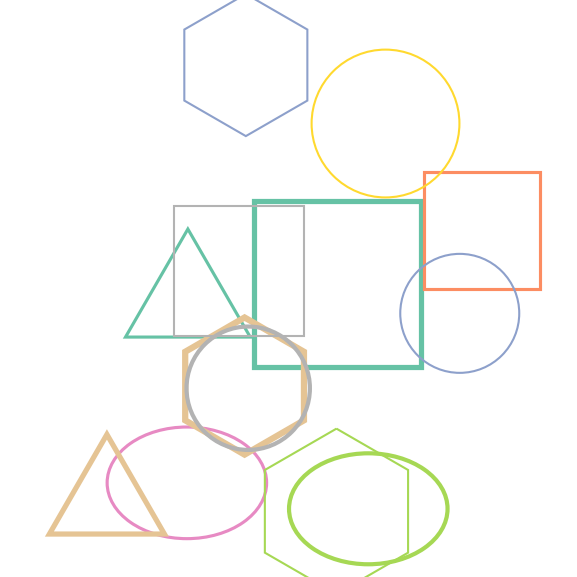[{"shape": "square", "thickness": 2.5, "radius": 0.72, "center": [0.584, 0.508]}, {"shape": "triangle", "thickness": 1.5, "radius": 0.62, "center": [0.325, 0.478]}, {"shape": "square", "thickness": 1.5, "radius": 0.5, "center": [0.834, 0.6]}, {"shape": "circle", "thickness": 1, "radius": 0.52, "center": [0.796, 0.457]}, {"shape": "hexagon", "thickness": 1, "radius": 0.62, "center": [0.426, 0.886]}, {"shape": "oval", "thickness": 1.5, "radius": 0.69, "center": [0.324, 0.163]}, {"shape": "oval", "thickness": 2, "radius": 0.69, "center": [0.638, 0.118]}, {"shape": "hexagon", "thickness": 1, "radius": 0.72, "center": [0.583, 0.114]}, {"shape": "circle", "thickness": 1, "radius": 0.64, "center": [0.668, 0.785]}, {"shape": "hexagon", "thickness": 3, "radius": 0.59, "center": [0.424, 0.331]}, {"shape": "triangle", "thickness": 2.5, "radius": 0.57, "center": [0.185, 0.132]}, {"shape": "square", "thickness": 1, "radius": 0.56, "center": [0.415, 0.53]}, {"shape": "circle", "thickness": 2, "radius": 0.53, "center": [0.43, 0.327]}]